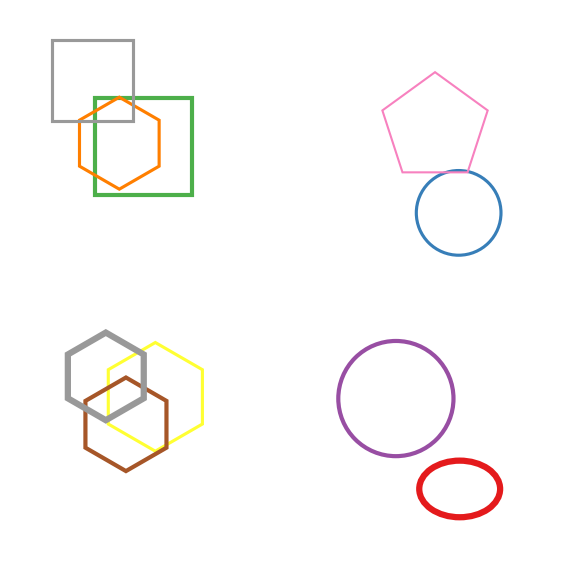[{"shape": "oval", "thickness": 3, "radius": 0.35, "center": [0.796, 0.152]}, {"shape": "circle", "thickness": 1.5, "radius": 0.37, "center": [0.794, 0.631]}, {"shape": "square", "thickness": 2, "radius": 0.42, "center": [0.248, 0.745]}, {"shape": "circle", "thickness": 2, "radius": 0.5, "center": [0.686, 0.309]}, {"shape": "hexagon", "thickness": 1.5, "radius": 0.4, "center": [0.207, 0.751]}, {"shape": "hexagon", "thickness": 1.5, "radius": 0.47, "center": [0.269, 0.312]}, {"shape": "hexagon", "thickness": 2, "radius": 0.41, "center": [0.218, 0.264]}, {"shape": "pentagon", "thickness": 1, "radius": 0.48, "center": [0.753, 0.778]}, {"shape": "hexagon", "thickness": 3, "radius": 0.38, "center": [0.183, 0.347]}, {"shape": "square", "thickness": 1.5, "radius": 0.35, "center": [0.16, 0.86]}]